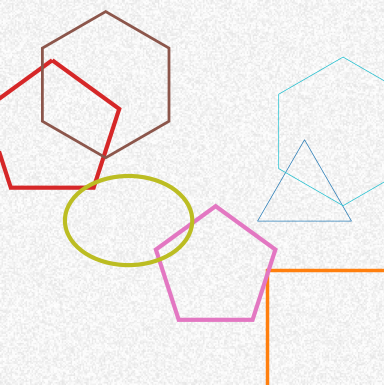[{"shape": "triangle", "thickness": 0.5, "radius": 0.7, "center": [0.791, 0.496]}, {"shape": "square", "thickness": 2.5, "radius": 0.94, "center": [0.881, 0.112]}, {"shape": "pentagon", "thickness": 3, "radius": 0.91, "center": [0.136, 0.661]}, {"shape": "hexagon", "thickness": 2, "radius": 0.95, "center": [0.275, 0.78]}, {"shape": "pentagon", "thickness": 3, "radius": 0.82, "center": [0.56, 0.301]}, {"shape": "oval", "thickness": 3, "radius": 0.83, "center": [0.334, 0.427]}, {"shape": "hexagon", "thickness": 0.5, "radius": 0.97, "center": [0.891, 0.659]}]